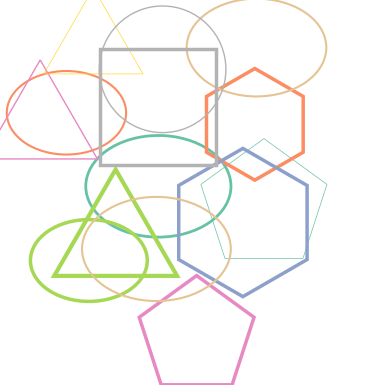[{"shape": "pentagon", "thickness": 0.5, "radius": 0.86, "center": [0.686, 0.468]}, {"shape": "oval", "thickness": 2, "radius": 0.94, "center": [0.411, 0.516]}, {"shape": "hexagon", "thickness": 2.5, "radius": 0.72, "center": [0.662, 0.677]}, {"shape": "oval", "thickness": 1.5, "radius": 0.77, "center": [0.173, 0.707]}, {"shape": "hexagon", "thickness": 2.5, "radius": 0.96, "center": [0.631, 0.422]}, {"shape": "triangle", "thickness": 1, "radius": 0.86, "center": [0.104, 0.673]}, {"shape": "pentagon", "thickness": 2.5, "radius": 0.78, "center": [0.511, 0.127]}, {"shape": "oval", "thickness": 2.5, "radius": 0.76, "center": [0.231, 0.323]}, {"shape": "triangle", "thickness": 3, "radius": 0.92, "center": [0.3, 0.376]}, {"shape": "triangle", "thickness": 0.5, "radius": 0.74, "center": [0.243, 0.882]}, {"shape": "oval", "thickness": 1.5, "radius": 0.97, "center": [0.406, 0.353]}, {"shape": "oval", "thickness": 1.5, "radius": 0.91, "center": [0.666, 0.876]}, {"shape": "square", "thickness": 2.5, "radius": 0.75, "center": [0.409, 0.722]}, {"shape": "circle", "thickness": 1, "radius": 0.82, "center": [0.422, 0.82]}]